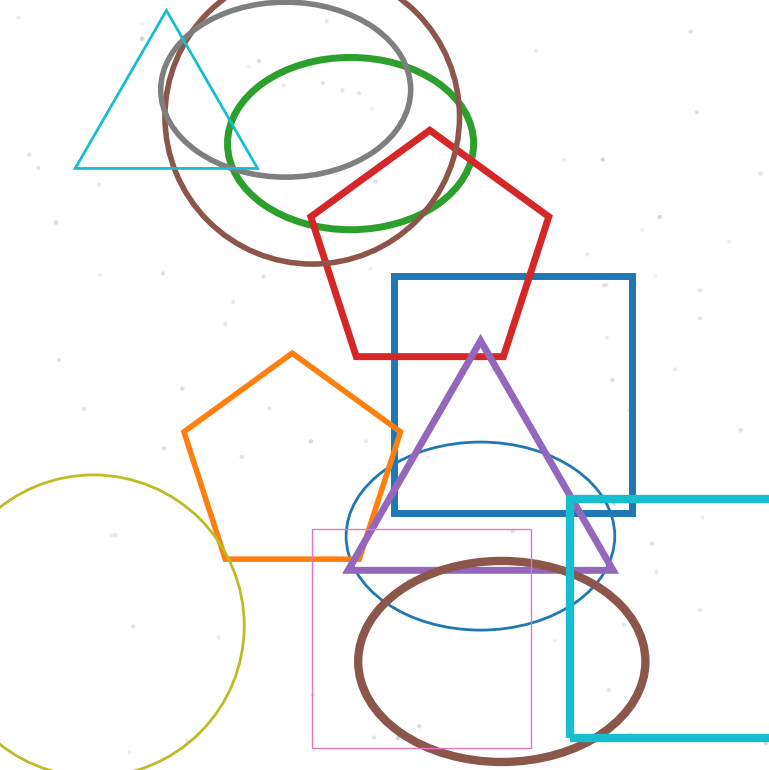[{"shape": "square", "thickness": 2.5, "radius": 0.77, "center": [0.666, 0.488]}, {"shape": "oval", "thickness": 1, "radius": 0.87, "center": [0.624, 0.304]}, {"shape": "pentagon", "thickness": 2, "radius": 0.74, "center": [0.38, 0.393]}, {"shape": "oval", "thickness": 2.5, "radius": 0.8, "center": [0.455, 0.814]}, {"shape": "pentagon", "thickness": 2.5, "radius": 0.81, "center": [0.558, 0.668]}, {"shape": "triangle", "thickness": 2.5, "radius": 0.99, "center": [0.624, 0.359]}, {"shape": "circle", "thickness": 2, "radius": 0.96, "center": [0.405, 0.848]}, {"shape": "oval", "thickness": 3, "radius": 0.93, "center": [0.652, 0.141]}, {"shape": "square", "thickness": 0.5, "radius": 0.71, "center": [0.548, 0.171]}, {"shape": "oval", "thickness": 2, "radius": 0.81, "center": [0.371, 0.884]}, {"shape": "circle", "thickness": 1, "radius": 0.98, "center": [0.121, 0.187]}, {"shape": "triangle", "thickness": 1, "radius": 0.68, "center": [0.216, 0.85]}, {"shape": "square", "thickness": 3, "radius": 0.78, "center": [0.896, 0.197]}]